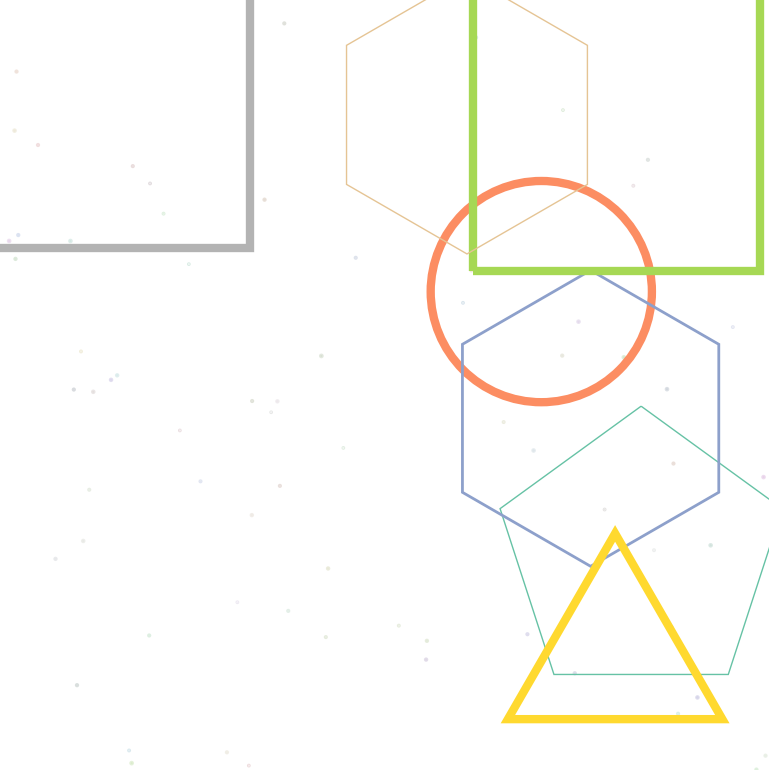[{"shape": "pentagon", "thickness": 0.5, "radius": 0.96, "center": [0.833, 0.28]}, {"shape": "circle", "thickness": 3, "radius": 0.72, "center": [0.703, 0.621]}, {"shape": "hexagon", "thickness": 1, "radius": 0.96, "center": [0.767, 0.457]}, {"shape": "square", "thickness": 3, "radius": 0.93, "center": [0.801, 0.834]}, {"shape": "triangle", "thickness": 3, "radius": 0.8, "center": [0.799, 0.146]}, {"shape": "hexagon", "thickness": 0.5, "radius": 0.9, "center": [0.606, 0.851]}, {"shape": "square", "thickness": 3, "radius": 0.82, "center": [0.162, 0.841]}]